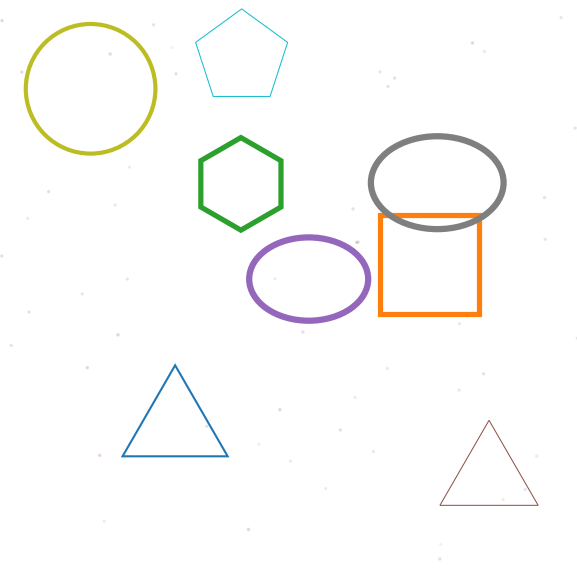[{"shape": "triangle", "thickness": 1, "radius": 0.53, "center": [0.303, 0.262]}, {"shape": "square", "thickness": 2.5, "radius": 0.43, "center": [0.743, 0.541]}, {"shape": "hexagon", "thickness": 2.5, "radius": 0.4, "center": [0.417, 0.681]}, {"shape": "oval", "thickness": 3, "radius": 0.52, "center": [0.535, 0.516]}, {"shape": "triangle", "thickness": 0.5, "radius": 0.49, "center": [0.847, 0.173]}, {"shape": "oval", "thickness": 3, "radius": 0.57, "center": [0.757, 0.683]}, {"shape": "circle", "thickness": 2, "radius": 0.56, "center": [0.157, 0.845]}, {"shape": "pentagon", "thickness": 0.5, "radius": 0.42, "center": [0.418, 0.9]}]